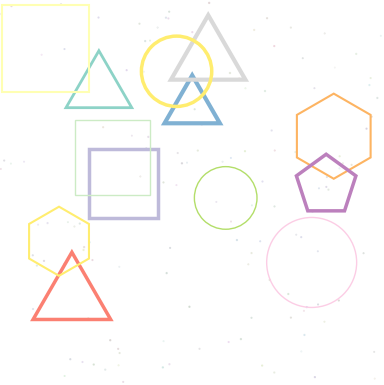[{"shape": "triangle", "thickness": 2, "radius": 0.49, "center": [0.257, 0.77]}, {"shape": "square", "thickness": 1.5, "radius": 0.57, "center": [0.117, 0.874]}, {"shape": "square", "thickness": 2.5, "radius": 0.45, "center": [0.321, 0.523]}, {"shape": "triangle", "thickness": 2.5, "radius": 0.58, "center": [0.187, 0.228]}, {"shape": "triangle", "thickness": 3, "radius": 0.42, "center": [0.499, 0.721]}, {"shape": "hexagon", "thickness": 1.5, "radius": 0.55, "center": [0.867, 0.646]}, {"shape": "circle", "thickness": 1, "radius": 0.41, "center": [0.586, 0.486]}, {"shape": "circle", "thickness": 1, "radius": 0.58, "center": [0.81, 0.318]}, {"shape": "triangle", "thickness": 3, "radius": 0.56, "center": [0.541, 0.849]}, {"shape": "pentagon", "thickness": 2.5, "radius": 0.41, "center": [0.847, 0.518]}, {"shape": "square", "thickness": 1, "radius": 0.49, "center": [0.291, 0.59]}, {"shape": "hexagon", "thickness": 1.5, "radius": 0.45, "center": [0.153, 0.373]}, {"shape": "circle", "thickness": 2.5, "radius": 0.46, "center": [0.459, 0.815]}]